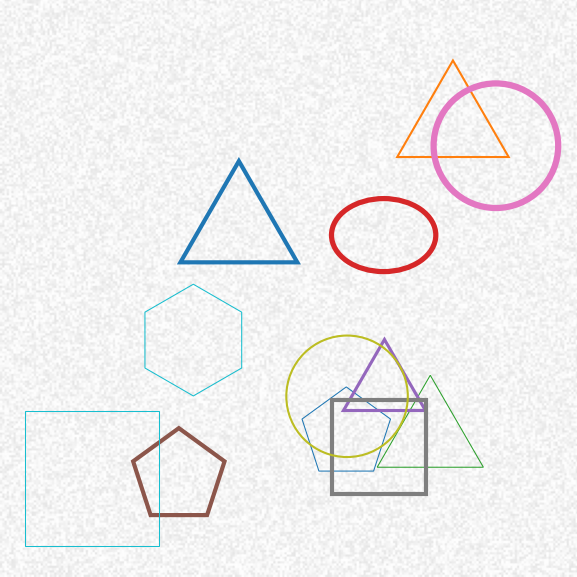[{"shape": "pentagon", "thickness": 0.5, "radius": 0.4, "center": [0.6, 0.249]}, {"shape": "triangle", "thickness": 2, "radius": 0.58, "center": [0.414, 0.603]}, {"shape": "triangle", "thickness": 1, "radius": 0.56, "center": [0.784, 0.783]}, {"shape": "triangle", "thickness": 0.5, "radius": 0.53, "center": [0.745, 0.243]}, {"shape": "oval", "thickness": 2.5, "radius": 0.45, "center": [0.664, 0.592]}, {"shape": "triangle", "thickness": 1.5, "radius": 0.41, "center": [0.666, 0.329]}, {"shape": "pentagon", "thickness": 2, "radius": 0.42, "center": [0.31, 0.175]}, {"shape": "circle", "thickness": 3, "radius": 0.54, "center": [0.859, 0.747]}, {"shape": "square", "thickness": 2, "radius": 0.41, "center": [0.656, 0.225]}, {"shape": "circle", "thickness": 1, "radius": 0.53, "center": [0.601, 0.313]}, {"shape": "hexagon", "thickness": 0.5, "radius": 0.48, "center": [0.335, 0.41]}, {"shape": "square", "thickness": 0.5, "radius": 0.58, "center": [0.16, 0.171]}]